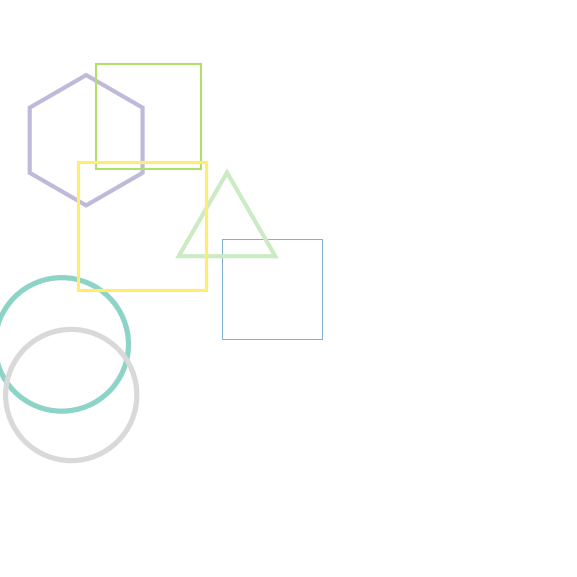[{"shape": "circle", "thickness": 2.5, "radius": 0.58, "center": [0.107, 0.403]}, {"shape": "hexagon", "thickness": 2, "radius": 0.56, "center": [0.149, 0.756]}, {"shape": "square", "thickness": 0.5, "radius": 0.43, "center": [0.47, 0.498]}, {"shape": "square", "thickness": 1, "radius": 0.45, "center": [0.257, 0.797]}, {"shape": "circle", "thickness": 2.5, "radius": 0.57, "center": [0.123, 0.315]}, {"shape": "triangle", "thickness": 2, "radius": 0.48, "center": [0.393, 0.604]}, {"shape": "square", "thickness": 1.5, "radius": 0.55, "center": [0.246, 0.608]}]